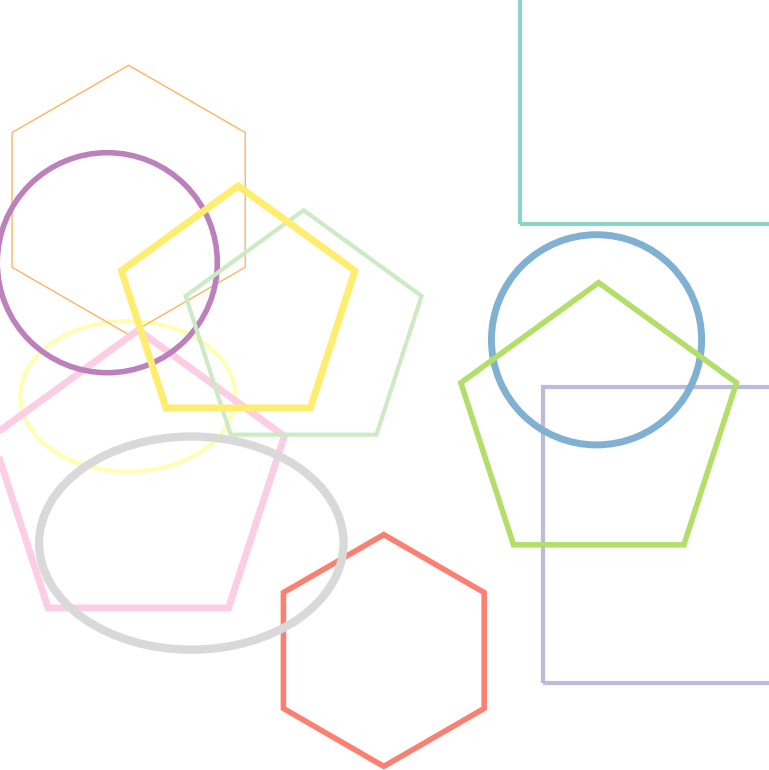[{"shape": "square", "thickness": 1.5, "radius": 0.87, "center": [0.849, 0.884]}, {"shape": "oval", "thickness": 1.5, "radius": 0.7, "center": [0.166, 0.485]}, {"shape": "square", "thickness": 1.5, "radius": 0.96, "center": [0.898, 0.305]}, {"shape": "hexagon", "thickness": 2, "radius": 0.75, "center": [0.498, 0.155]}, {"shape": "circle", "thickness": 2.5, "radius": 0.68, "center": [0.775, 0.559]}, {"shape": "hexagon", "thickness": 0.5, "radius": 0.87, "center": [0.167, 0.74]}, {"shape": "pentagon", "thickness": 2, "radius": 0.94, "center": [0.778, 0.445]}, {"shape": "pentagon", "thickness": 2.5, "radius": 1.0, "center": [0.18, 0.372]}, {"shape": "oval", "thickness": 3, "radius": 0.99, "center": [0.248, 0.295]}, {"shape": "circle", "thickness": 2, "radius": 0.71, "center": [0.139, 0.659]}, {"shape": "pentagon", "thickness": 1.5, "radius": 0.81, "center": [0.394, 0.566]}, {"shape": "pentagon", "thickness": 2.5, "radius": 0.8, "center": [0.309, 0.599]}]